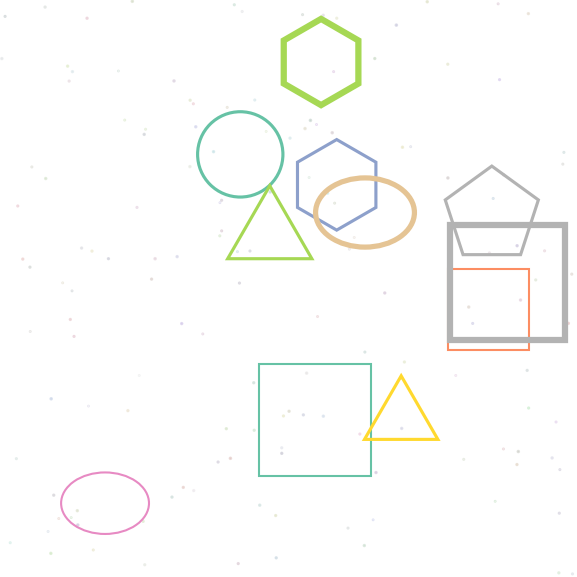[{"shape": "circle", "thickness": 1.5, "radius": 0.37, "center": [0.416, 0.732]}, {"shape": "square", "thickness": 1, "radius": 0.48, "center": [0.545, 0.271]}, {"shape": "square", "thickness": 1, "radius": 0.35, "center": [0.846, 0.463]}, {"shape": "hexagon", "thickness": 1.5, "radius": 0.39, "center": [0.583, 0.679]}, {"shape": "oval", "thickness": 1, "radius": 0.38, "center": [0.182, 0.128]}, {"shape": "hexagon", "thickness": 3, "radius": 0.37, "center": [0.556, 0.892]}, {"shape": "triangle", "thickness": 1.5, "radius": 0.42, "center": [0.467, 0.593]}, {"shape": "triangle", "thickness": 1.5, "radius": 0.37, "center": [0.695, 0.275]}, {"shape": "oval", "thickness": 2.5, "radius": 0.43, "center": [0.632, 0.631]}, {"shape": "pentagon", "thickness": 1.5, "radius": 0.42, "center": [0.852, 0.627]}, {"shape": "square", "thickness": 3, "radius": 0.5, "center": [0.879, 0.51]}]